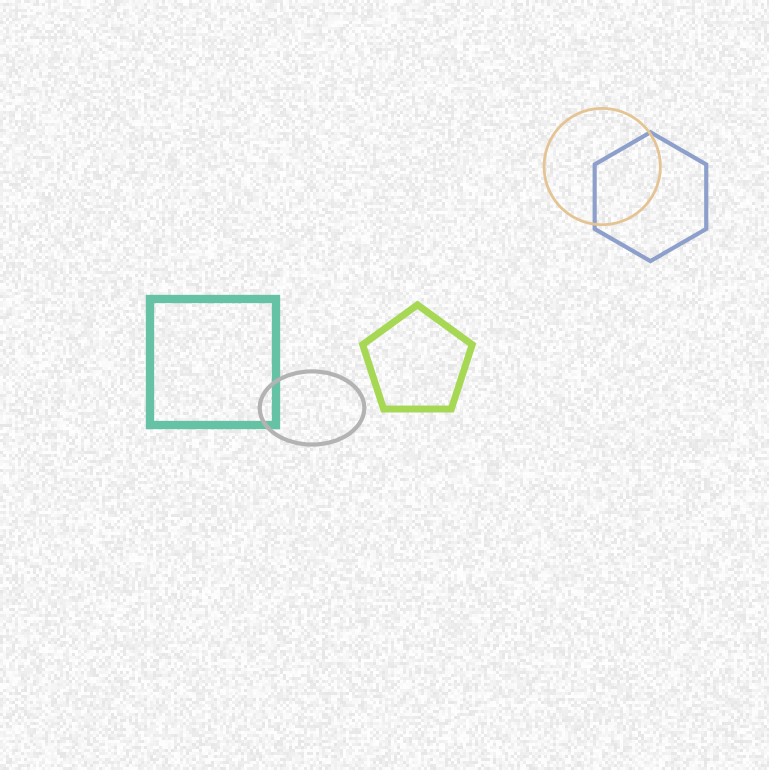[{"shape": "square", "thickness": 3, "radius": 0.41, "center": [0.277, 0.53]}, {"shape": "hexagon", "thickness": 1.5, "radius": 0.42, "center": [0.845, 0.745]}, {"shape": "pentagon", "thickness": 2.5, "radius": 0.37, "center": [0.542, 0.529]}, {"shape": "circle", "thickness": 1, "radius": 0.38, "center": [0.782, 0.784]}, {"shape": "oval", "thickness": 1.5, "radius": 0.34, "center": [0.405, 0.47]}]